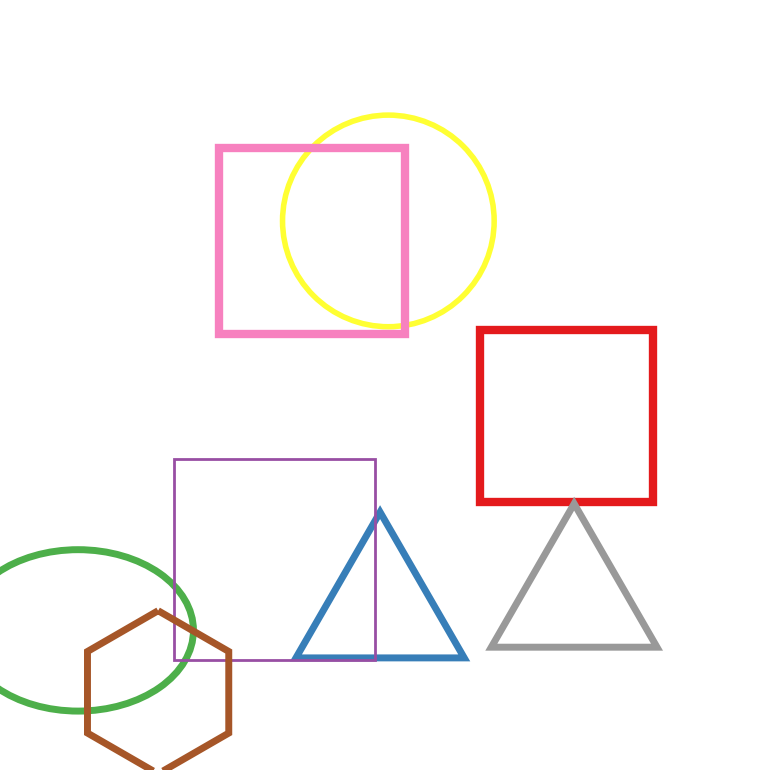[{"shape": "square", "thickness": 3, "radius": 0.56, "center": [0.736, 0.46]}, {"shape": "triangle", "thickness": 2.5, "radius": 0.63, "center": [0.494, 0.209]}, {"shape": "oval", "thickness": 2.5, "radius": 0.75, "center": [0.101, 0.181]}, {"shape": "square", "thickness": 1, "radius": 0.65, "center": [0.356, 0.273]}, {"shape": "circle", "thickness": 2, "radius": 0.69, "center": [0.504, 0.713]}, {"shape": "hexagon", "thickness": 2.5, "radius": 0.53, "center": [0.205, 0.101]}, {"shape": "square", "thickness": 3, "radius": 0.6, "center": [0.406, 0.687]}, {"shape": "triangle", "thickness": 2.5, "radius": 0.62, "center": [0.746, 0.222]}]